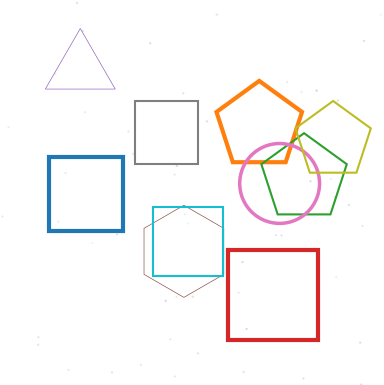[{"shape": "square", "thickness": 3, "radius": 0.48, "center": [0.223, 0.495]}, {"shape": "pentagon", "thickness": 3, "radius": 0.58, "center": [0.673, 0.673]}, {"shape": "pentagon", "thickness": 1.5, "radius": 0.58, "center": [0.79, 0.537]}, {"shape": "square", "thickness": 3, "radius": 0.58, "center": [0.709, 0.234]}, {"shape": "triangle", "thickness": 0.5, "radius": 0.52, "center": [0.209, 0.821]}, {"shape": "hexagon", "thickness": 0.5, "radius": 0.6, "center": [0.478, 0.347]}, {"shape": "circle", "thickness": 2.5, "radius": 0.52, "center": [0.726, 0.524]}, {"shape": "square", "thickness": 1.5, "radius": 0.41, "center": [0.431, 0.655]}, {"shape": "pentagon", "thickness": 1.5, "radius": 0.51, "center": [0.865, 0.635]}, {"shape": "square", "thickness": 1.5, "radius": 0.45, "center": [0.488, 0.373]}]